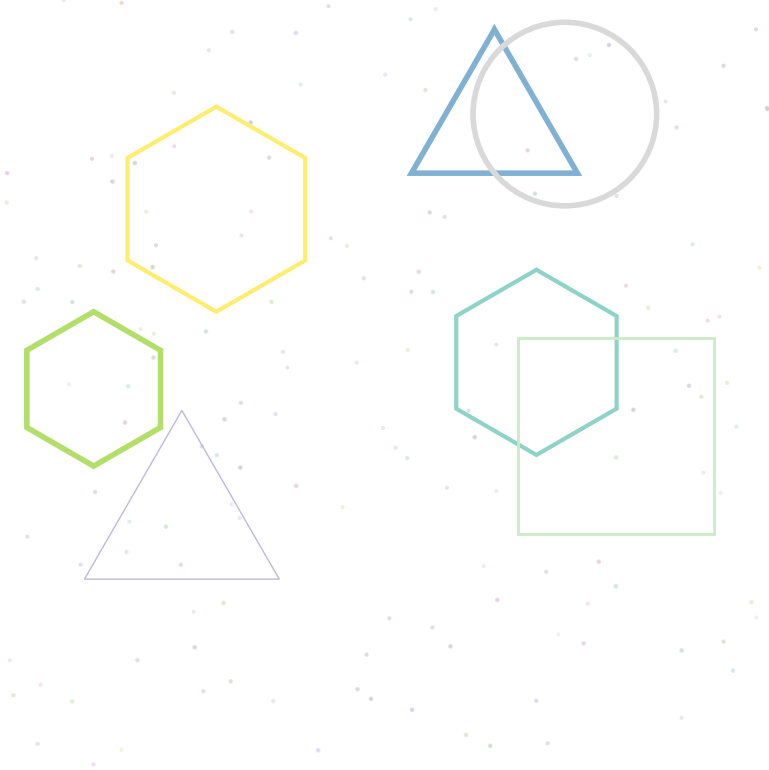[{"shape": "hexagon", "thickness": 1.5, "radius": 0.6, "center": [0.697, 0.529]}, {"shape": "triangle", "thickness": 0.5, "radius": 0.73, "center": [0.236, 0.321]}, {"shape": "triangle", "thickness": 2, "radius": 0.62, "center": [0.642, 0.837]}, {"shape": "hexagon", "thickness": 2, "radius": 0.5, "center": [0.122, 0.495]}, {"shape": "circle", "thickness": 2, "radius": 0.6, "center": [0.734, 0.852]}, {"shape": "square", "thickness": 1, "radius": 0.63, "center": [0.8, 0.434]}, {"shape": "hexagon", "thickness": 1.5, "radius": 0.67, "center": [0.281, 0.728]}]